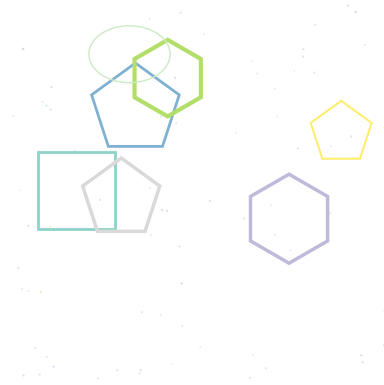[{"shape": "square", "thickness": 2, "radius": 0.5, "center": [0.198, 0.505]}, {"shape": "hexagon", "thickness": 2.5, "radius": 0.58, "center": [0.751, 0.432]}, {"shape": "pentagon", "thickness": 2, "radius": 0.6, "center": [0.352, 0.717]}, {"shape": "hexagon", "thickness": 3, "radius": 0.5, "center": [0.436, 0.797]}, {"shape": "pentagon", "thickness": 2.5, "radius": 0.53, "center": [0.315, 0.484]}, {"shape": "oval", "thickness": 1, "radius": 0.53, "center": [0.336, 0.859]}, {"shape": "pentagon", "thickness": 1.5, "radius": 0.42, "center": [0.886, 0.655]}]